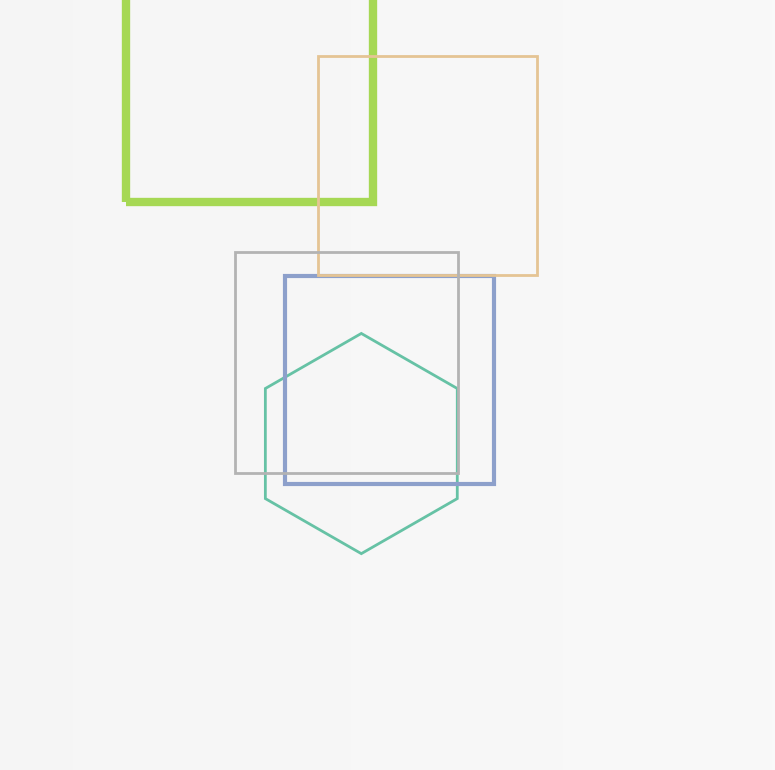[{"shape": "hexagon", "thickness": 1, "radius": 0.71, "center": [0.466, 0.424]}, {"shape": "square", "thickness": 1.5, "radius": 0.67, "center": [0.503, 0.507]}, {"shape": "square", "thickness": 3, "radius": 0.8, "center": [0.322, 0.897]}, {"shape": "square", "thickness": 1, "radius": 0.71, "center": [0.552, 0.785]}, {"shape": "square", "thickness": 1, "radius": 0.72, "center": [0.447, 0.53]}]